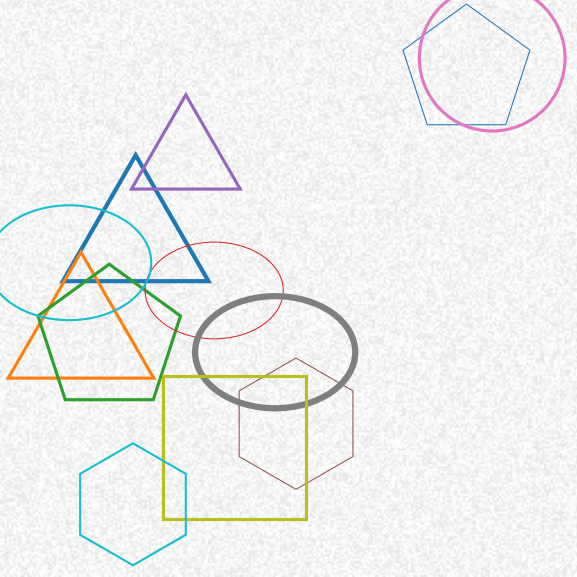[{"shape": "triangle", "thickness": 2, "radius": 0.73, "center": [0.235, 0.585]}, {"shape": "pentagon", "thickness": 0.5, "radius": 0.58, "center": [0.808, 0.877]}, {"shape": "triangle", "thickness": 1.5, "radius": 0.73, "center": [0.14, 0.417]}, {"shape": "pentagon", "thickness": 1.5, "radius": 0.65, "center": [0.189, 0.412]}, {"shape": "oval", "thickness": 0.5, "radius": 0.6, "center": [0.371, 0.496]}, {"shape": "triangle", "thickness": 1.5, "radius": 0.54, "center": [0.322, 0.726]}, {"shape": "hexagon", "thickness": 0.5, "radius": 0.57, "center": [0.513, 0.265]}, {"shape": "circle", "thickness": 1.5, "radius": 0.63, "center": [0.852, 0.898]}, {"shape": "oval", "thickness": 3, "radius": 0.69, "center": [0.476, 0.389]}, {"shape": "square", "thickness": 1.5, "radius": 0.62, "center": [0.406, 0.224]}, {"shape": "hexagon", "thickness": 1, "radius": 0.53, "center": [0.23, 0.126]}, {"shape": "oval", "thickness": 1, "radius": 0.71, "center": [0.12, 0.544]}]